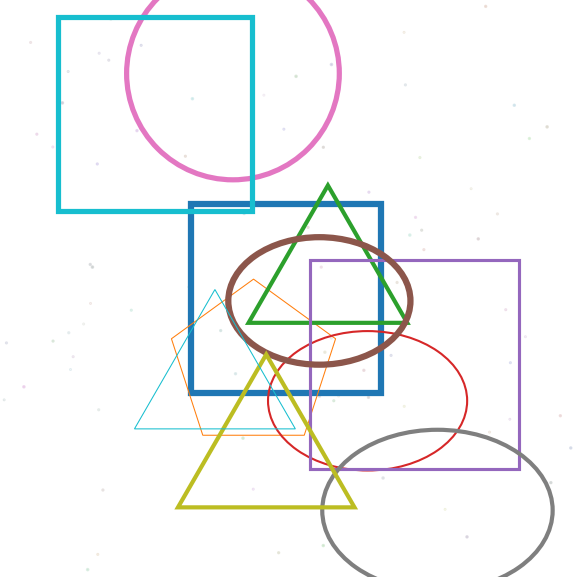[{"shape": "square", "thickness": 3, "radius": 0.82, "center": [0.495, 0.482]}, {"shape": "pentagon", "thickness": 0.5, "radius": 0.75, "center": [0.439, 0.366]}, {"shape": "triangle", "thickness": 2, "radius": 0.79, "center": [0.568, 0.519]}, {"shape": "oval", "thickness": 1, "radius": 0.86, "center": [0.637, 0.305]}, {"shape": "square", "thickness": 1.5, "radius": 0.9, "center": [0.718, 0.369]}, {"shape": "oval", "thickness": 3, "radius": 0.79, "center": [0.553, 0.478]}, {"shape": "circle", "thickness": 2.5, "radius": 0.92, "center": [0.403, 0.872]}, {"shape": "oval", "thickness": 2, "radius": 1.0, "center": [0.757, 0.115]}, {"shape": "triangle", "thickness": 2, "radius": 0.88, "center": [0.461, 0.209]}, {"shape": "triangle", "thickness": 0.5, "radius": 0.8, "center": [0.372, 0.337]}, {"shape": "square", "thickness": 2.5, "radius": 0.84, "center": [0.268, 0.802]}]